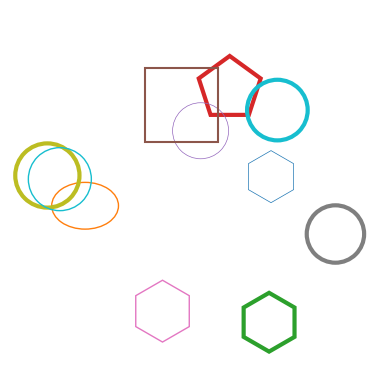[{"shape": "hexagon", "thickness": 0.5, "radius": 0.34, "center": [0.704, 0.541]}, {"shape": "oval", "thickness": 1, "radius": 0.43, "center": [0.221, 0.466]}, {"shape": "hexagon", "thickness": 3, "radius": 0.38, "center": [0.699, 0.163]}, {"shape": "pentagon", "thickness": 3, "radius": 0.42, "center": [0.597, 0.77]}, {"shape": "circle", "thickness": 0.5, "radius": 0.36, "center": [0.521, 0.66]}, {"shape": "square", "thickness": 1.5, "radius": 0.48, "center": [0.472, 0.728]}, {"shape": "hexagon", "thickness": 1, "radius": 0.4, "center": [0.422, 0.192]}, {"shape": "circle", "thickness": 3, "radius": 0.37, "center": [0.871, 0.392]}, {"shape": "circle", "thickness": 3, "radius": 0.42, "center": [0.123, 0.544]}, {"shape": "circle", "thickness": 3, "radius": 0.39, "center": [0.72, 0.714]}, {"shape": "circle", "thickness": 1, "radius": 0.41, "center": [0.155, 0.535]}]